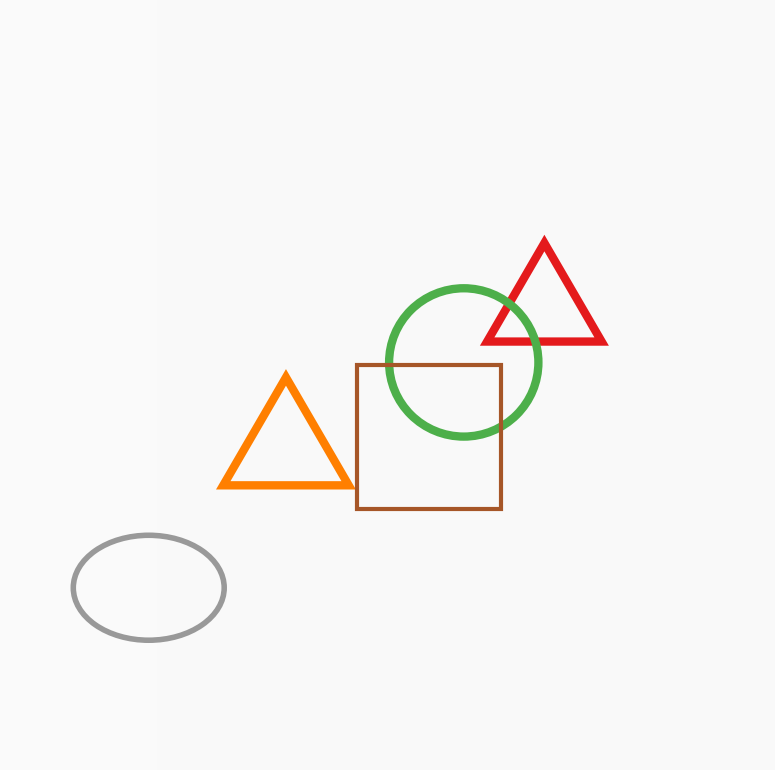[{"shape": "triangle", "thickness": 3, "radius": 0.43, "center": [0.702, 0.599]}, {"shape": "circle", "thickness": 3, "radius": 0.48, "center": [0.598, 0.529]}, {"shape": "triangle", "thickness": 3, "radius": 0.47, "center": [0.369, 0.416]}, {"shape": "square", "thickness": 1.5, "radius": 0.47, "center": [0.553, 0.433]}, {"shape": "oval", "thickness": 2, "radius": 0.49, "center": [0.192, 0.237]}]